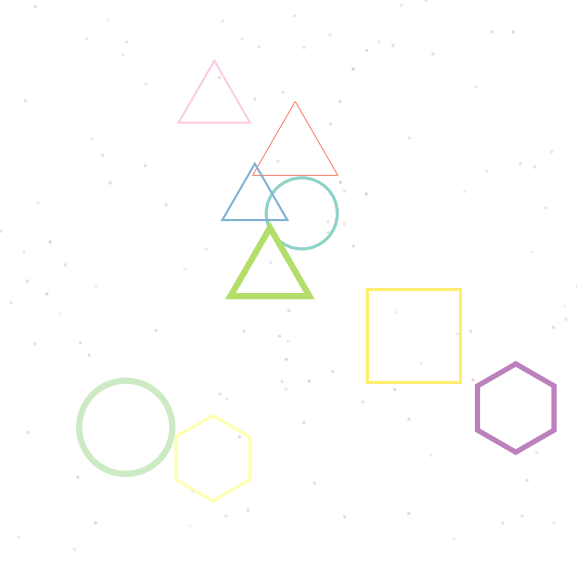[{"shape": "circle", "thickness": 1.5, "radius": 0.31, "center": [0.523, 0.63]}, {"shape": "hexagon", "thickness": 1.5, "radius": 0.37, "center": [0.369, 0.206]}, {"shape": "triangle", "thickness": 0.5, "radius": 0.43, "center": [0.511, 0.738]}, {"shape": "triangle", "thickness": 1, "radius": 0.33, "center": [0.441, 0.651]}, {"shape": "triangle", "thickness": 3, "radius": 0.39, "center": [0.467, 0.526]}, {"shape": "triangle", "thickness": 1, "radius": 0.36, "center": [0.371, 0.822]}, {"shape": "hexagon", "thickness": 2.5, "radius": 0.38, "center": [0.893, 0.293]}, {"shape": "circle", "thickness": 3, "radius": 0.4, "center": [0.218, 0.259]}, {"shape": "square", "thickness": 1.5, "radius": 0.4, "center": [0.716, 0.418]}]